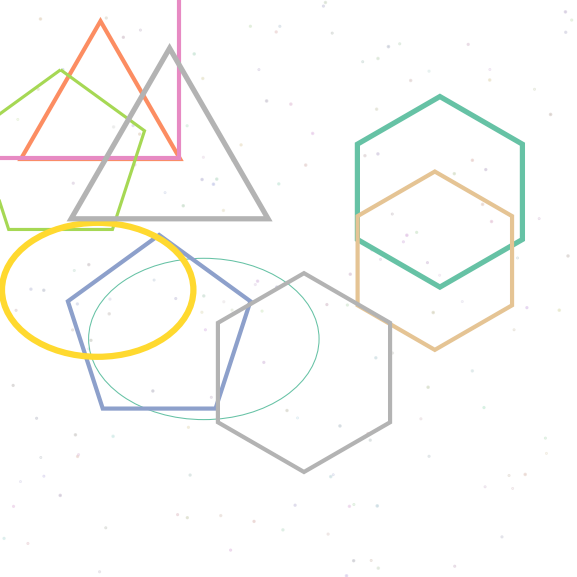[{"shape": "hexagon", "thickness": 2.5, "radius": 0.82, "center": [0.762, 0.667]}, {"shape": "oval", "thickness": 0.5, "radius": 1.0, "center": [0.353, 0.412]}, {"shape": "triangle", "thickness": 2, "radius": 0.8, "center": [0.174, 0.803]}, {"shape": "pentagon", "thickness": 2, "radius": 0.83, "center": [0.276, 0.426]}, {"shape": "square", "thickness": 2, "radius": 0.83, "center": [0.144, 0.893]}, {"shape": "pentagon", "thickness": 1.5, "radius": 0.76, "center": [0.105, 0.725]}, {"shape": "oval", "thickness": 3, "radius": 0.83, "center": [0.169, 0.497]}, {"shape": "hexagon", "thickness": 2, "radius": 0.77, "center": [0.753, 0.548]}, {"shape": "hexagon", "thickness": 2, "radius": 0.86, "center": [0.526, 0.354]}, {"shape": "triangle", "thickness": 2.5, "radius": 0.98, "center": [0.294, 0.719]}]